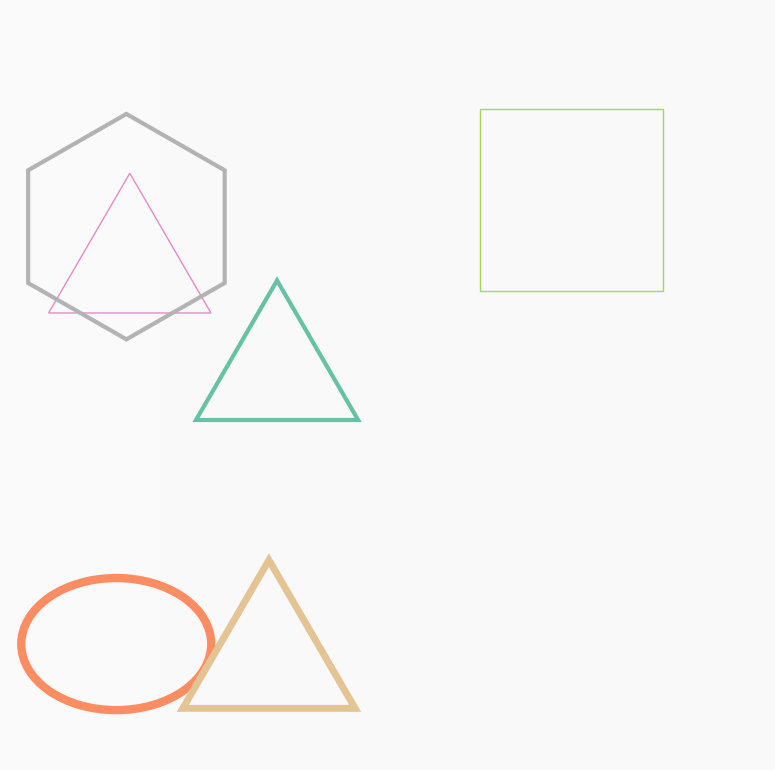[{"shape": "triangle", "thickness": 1.5, "radius": 0.6, "center": [0.357, 0.515]}, {"shape": "oval", "thickness": 3, "radius": 0.61, "center": [0.15, 0.164]}, {"shape": "triangle", "thickness": 0.5, "radius": 0.6, "center": [0.167, 0.654]}, {"shape": "square", "thickness": 0.5, "radius": 0.59, "center": [0.738, 0.74]}, {"shape": "triangle", "thickness": 2.5, "radius": 0.64, "center": [0.347, 0.144]}, {"shape": "hexagon", "thickness": 1.5, "radius": 0.73, "center": [0.163, 0.706]}]